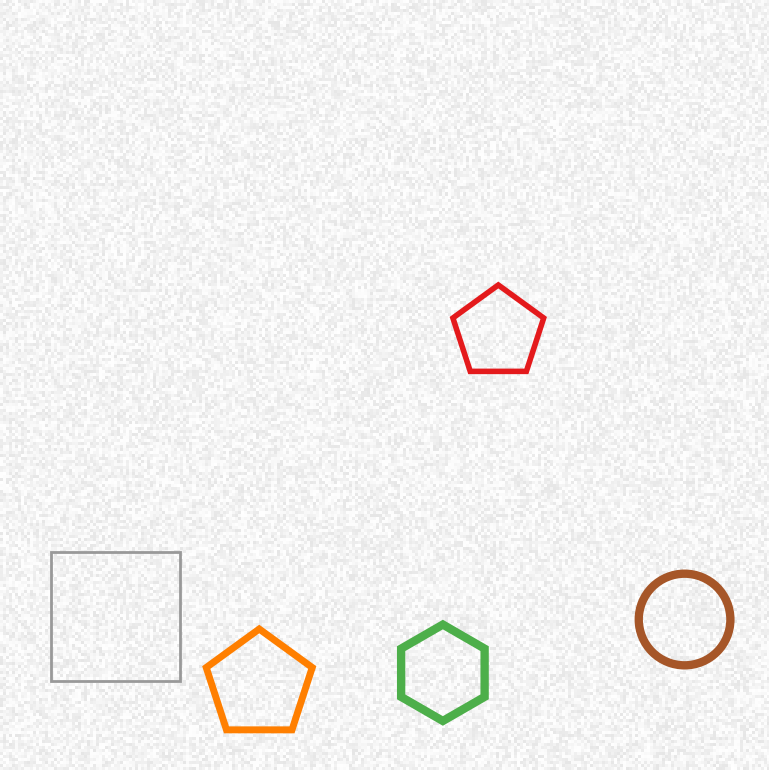[{"shape": "pentagon", "thickness": 2, "radius": 0.31, "center": [0.647, 0.568]}, {"shape": "hexagon", "thickness": 3, "radius": 0.31, "center": [0.575, 0.126]}, {"shape": "pentagon", "thickness": 2.5, "radius": 0.36, "center": [0.337, 0.111]}, {"shape": "circle", "thickness": 3, "radius": 0.3, "center": [0.889, 0.195]}, {"shape": "square", "thickness": 1, "radius": 0.42, "center": [0.15, 0.199]}]